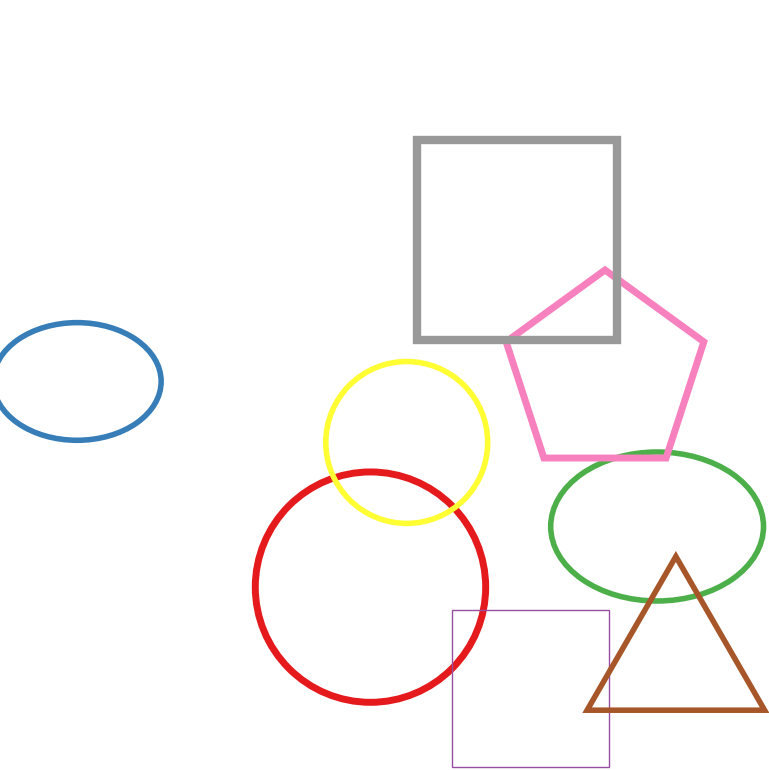[{"shape": "circle", "thickness": 2.5, "radius": 0.75, "center": [0.481, 0.237]}, {"shape": "oval", "thickness": 2, "radius": 0.55, "center": [0.1, 0.505]}, {"shape": "oval", "thickness": 2, "radius": 0.69, "center": [0.853, 0.316]}, {"shape": "square", "thickness": 0.5, "radius": 0.51, "center": [0.689, 0.106]}, {"shape": "circle", "thickness": 2, "radius": 0.53, "center": [0.528, 0.425]}, {"shape": "triangle", "thickness": 2, "radius": 0.67, "center": [0.878, 0.144]}, {"shape": "pentagon", "thickness": 2.5, "radius": 0.67, "center": [0.786, 0.514]}, {"shape": "square", "thickness": 3, "radius": 0.65, "center": [0.671, 0.688]}]